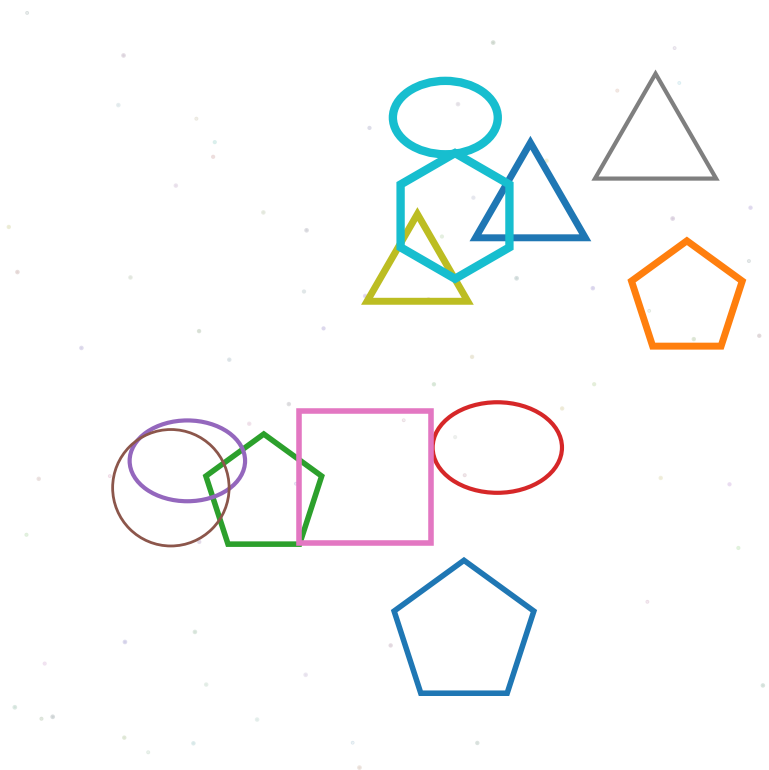[{"shape": "pentagon", "thickness": 2, "radius": 0.48, "center": [0.603, 0.177]}, {"shape": "triangle", "thickness": 2.5, "radius": 0.41, "center": [0.689, 0.732]}, {"shape": "pentagon", "thickness": 2.5, "radius": 0.38, "center": [0.892, 0.612]}, {"shape": "pentagon", "thickness": 2, "radius": 0.4, "center": [0.343, 0.357]}, {"shape": "oval", "thickness": 1.5, "radius": 0.42, "center": [0.646, 0.419]}, {"shape": "oval", "thickness": 1.5, "radius": 0.37, "center": [0.243, 0.402]}, {"shape": "circle", "thickness": 1, "radius": 0.38, "center": [0.222, 0.367]}, {"shape": "square", "thickness": 2, "radius": 0.43, "center": [0.474, 0.381]}, {"shape": "triangle", "thickness": 1.5, "radius": 0.45, "center": [0.851, 0.813]}, {"shape": "triangle", "thickness": 2.5, "radius": 0.38, "center": [0.542, 0.646]}, {"shape": "oval", "thickness": 3, "radius": 0.34, "center": [0.578, 0.847]}, {"shape": "hexagon", "thickness": 3, "radius": 0.41, "center": [0.591, 0.72]}]